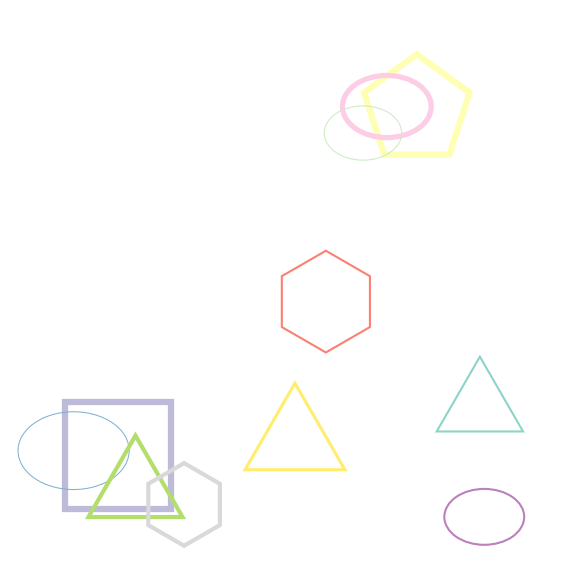[{"shape": "triangle", "thickness": 1, "radius": 0.43, "center": [0.831, 0.295]}, {"shape": "pentagon", "thickness": 3, "radius": 0.48, "center": [0.722, 0.809]}, {"shape": "square", "thickness": 3, "radius": 0.46, "center": [0.205, 0.21]}, {"shape": "hexagon", "thickness": 1, "radius": 0.44, "center": [0.564, 0.477]}, {"shape": "oval", "thickness": 0.5, "radius": 0.48, "center": [0.127, 0.219]}, {"shape": "triangle", "thickness": 2, "radius": 0.47, "center": [0.235, 0.151]}, {"shape": "oval", "thickness": 2.5, "radius": 0.38, "center": [0.67, 0.815]}, {"shape": "hexagon", "thickness": 2, "radius": 0.36, "center": [0.319, 0.126]}, {"shape": "oval", "thickness": 1, "radius": 0.35, "center": [0.839, 0.104]}, {"shape": "oval", "thickness": 0.5, "radius": 0.34, "center": [0.629, 0.769]}, {"shape": "triangle", "thickness": 1.5, "radius": 0.5, "center": [0.511, 0.236]}]